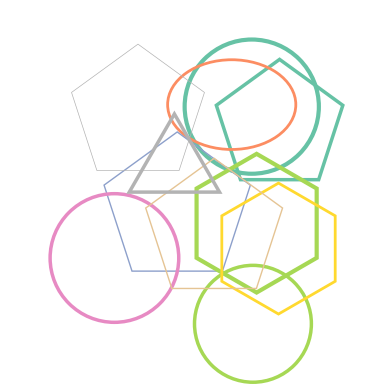[{"shape": "pentagon", "thickness": 2.5, "radius": 0.86, "center": [0.726, 0.673]}, {"shape": "circle", "thickness": 3, "radius": 0.87, "center": [0.654, 0.723]}, {"shape": "oval", "thickness": 2, "radius": 0.83, "center": [0.602, 0.728]}, {"shape": "pentagon", "thickness": 1, "radius": 1.0, "center": [0.46, 0.457]}, {"shape": "circle", "thickness": 2.5, "radius": 0.84, "center": [0.297, 0.33]}, {"shape": "circle", "thickness": 2.5, "radius": 0.76, "center": [0.657, 0.159]}, {"shape": "hexagon", "thickness": 3, "radius": 0.9, "center": [0.667, 0.42]}, {"shape": "hexagon", "thickness": 2, "radius": 0.85, "center": [0.723, 0.354]}, {"shape": "pentagon", "thickness": 1, "radius": 0.93, "center": [0.556, 0.402]}, {"shape": "triangle", "thickness": 2.5, "radius": 0.68, "center": [0.453, 0.569]}, {"shape": "pentagon", "thickness": 0.5, "radius": 0.91, "center": [0.358, 0.704]}]